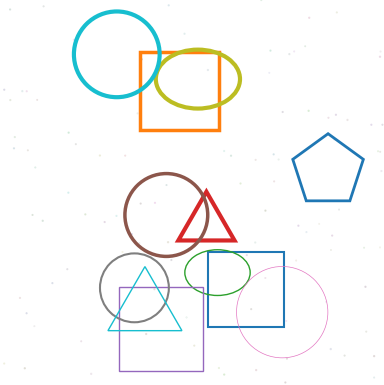[{"shape": "square", "thickness": 1.5, "radius": 0.49, "center": [0.639, 0.248]}, {"shape": "pentagon", "thickness": 2, "radius": 0.48, "center": [0.852, 0.556]}, {"shape": "square", "thickness": 2.5, "radius": 0.51, "center": [0.467, 0.764]}, {"shape": "oval", "thickness": 1, "radius": 0.42, "center": [0.565, 0.292]}, {"shape": "triangle", "thickness": 3, "radius": 0.42, "center": [0.536, 0.418]}, {"shape": "square", "thickness": 1, "radius": 0.55, "center": [0.418, 0.146]}, {"shape": "circle", "thickness": 2.5, "radius": 0.54, "center": [0.432, 0.442]}, {"shape": "circle", "thickness": 0.5, "radius": 0.59, "center": [0.733, 0.189]}, {"shape": "circle", "thickness": 1.5, "radius": 0.45, "center": [0.349, 0.252]}, {"shape": "oval", "thickness": 3, "radius": 0.55, "center": [0.514, 0.795]}, {"shape": "circle", "thickness": 3, "radius": 0.56, "center": [0.303, 0.859]}, {"shape": "triangle", "thickness": 1, "radius": 0.55, "center": [0.376, 0.197]}]